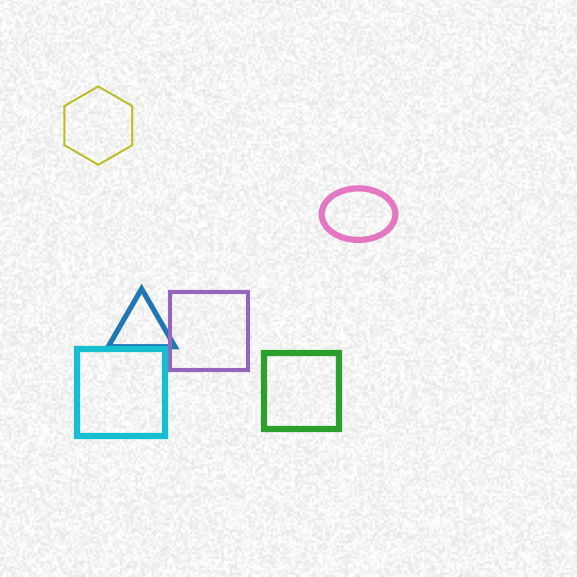[{"shape": "triangle", "thickness": 2.5, "radius": 0.33, "center": [0.245, 0.432]}, {"shape": "square", "thickness": 3, "radius": 0.33, "center": [0.522, 0.322]}, {"shape": "square", "thickness": 2, "radius": 0.34, "center": [0.362, 0.426]}, {"shape": "oval", "thickness": 3, "radius": 0.32, "center": [0.621, 0.628]}, {"shape": "hexagon", "thickness": 1, "radius": 0.34, "center": [0.17, 0.782]}, {"shape": "square", "thickness": 3, "radius": 0.38, "center": [0.21, 0.319]}]